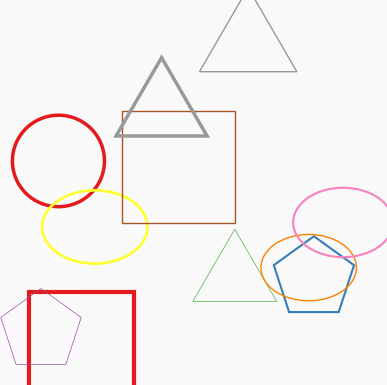[{"shape": "square", "thickness": 3, "radius": 0.68, "center": [0.209, 0.105]}, {"shape": "circle", "thickness": 2.5, "radius": 0.59, "center": [0.151, 0.582]}, {"shape": "pentagon", "thickness": 1.5, "radius": 0.54, "center": [0.81, 0.278]}, {"shape": "triangle", "thickness": 0.5, "radius": 0.63, "center": [0.606, 0.28]}, {"shape": "pentagon", "thickness": 0.5, "radius": 0.55, "center": [0.106, 0.142]}, {"shape": "oval", "thickness": 1, "radius": 0.62, "center": [0.797, 0.305]}, {"shape": "oval", "thickness": 2, "radius": 0.68, "center": [0.245, 0.411]}, {"shape": "square", "thickness": 1, "radius": 0.73, "center": [0.461, 0.567]}, {"shape": "oval", "thickness": 1.5, "radius": 0.64, "center": [0.885, 0.422]}, {"shape": "triangle", "thickness": 2.5, "radius": 0.68, "center": [0.417, 0.715]}, {"shape": "triangle", "thickness": 1, "radius": 0.73, "center": [0.64, 0.886]}]